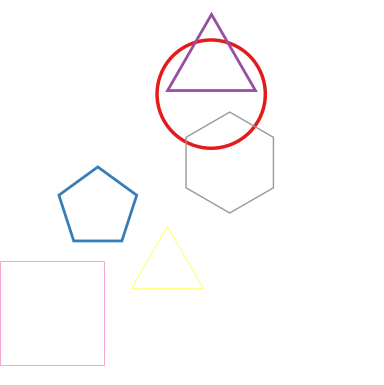[{"shape": "circle", "thickness": 2.5, "radius": 0.7, "center": [0.549, 0.756]}, {"shape": "pentagon", "thickness": 2, "radius": 0.53, "center": [0.254, 0.46]}, {"shape": "triangle", "thickness": 2, "radius": 0.66, "center": [0.549, 0.831]}, {"shape": "triangle", "thickness": 0.5, "radius": 0.54, "center": [0.435, 0.304]}, {"shape": "square", "thickness": 0.5, "radius": 0.68, "center": [0.136, 0.187]}, {"shape": "hexagon", "thickness": 1, "radius": 0.66, "center": [0.597, 0.578]}]